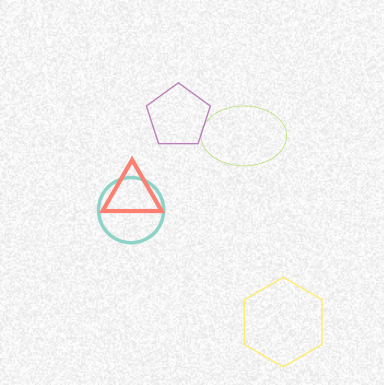[{"shape": "circle", "thickness": 2.5, "radius": 0.42, "center": [0.341, 0.454]}, {"shape": "triangle", "thickness": 3, "radius": 0.44, "center": [0.343, 0.496]}, {"shape": "oval", "thickness": 0.5, "radius": 0.56, "center": [0.633, 0.647]}, {"shape": "pentagon", "thickness": 1, "radius": 0.44, "center": [0.463, 0.698]}, {"shape": "hexagon", "thickness": 1, "radius": 0.58, "center": [0.736, 0.163]}]